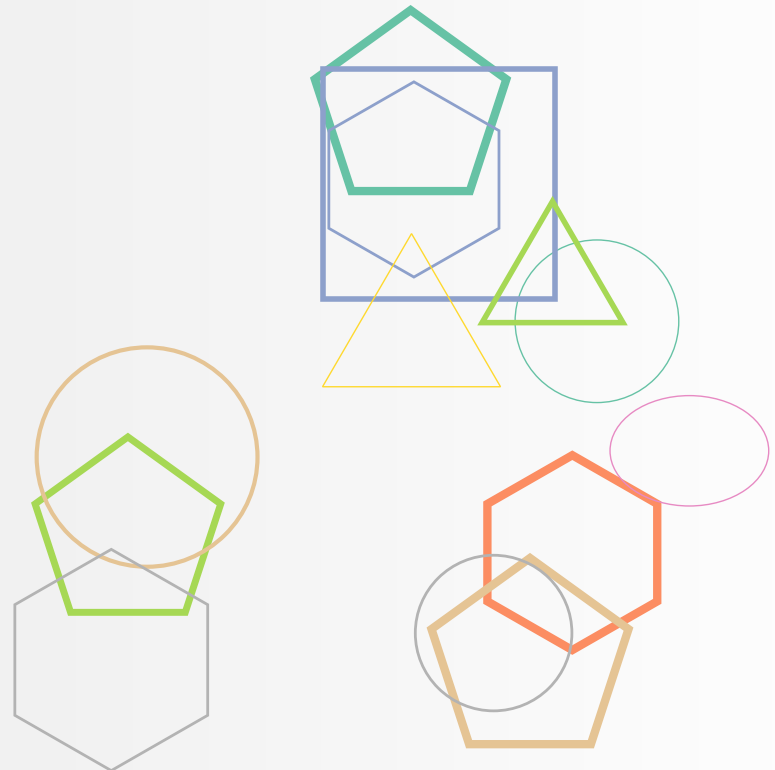[{"shape": "circle", "thickness": 0.5, "radius": 0.53, "center": [0.77, 0.583]}, {"shape": "pentagon", "thickness": 3, "radius": 0.65, "center": [0.53, 0.857]}, {"shape": "hexagon", "thickness": 3, "radius": 0.63, "center": [0.738, 0.282]}, {"shape": "square", "thickness": 2, "radius": 0.75, "center": [0.566, 0.762]}, {"shape": "hexagon", "thickness": 1, "radius": 0.63, "center": [0.534, 0.767]}, {"shape": "oval", "thickness": 0.5, "radius": 0.51, "center": [0.89, 0.415]}, {"shape": "pentagon", "thickness": 2.5, "radius": 0.63, "center": [0.165, 0.307]}, {"shape": "triangle", "thickness": 2, "radius": 0.52, "center": [0.713, 0.633]}, {"shape": "triangle", "thickness": 0.5, "radius": 0.66, "center": [0.531, 0.564]}, {"shape": "pentagon", "thickness": 3, "radius": 0.67, "center": [0.684, 0.142]}, {"shape": "circle", "thickness": 1.5, "radius": 0.71, "center": [0.19, 0.406]}, {"shape": "hexagon", "thickness": 1, "radius": 0.72, "center": [0.144, 0.143]}, {"shape": "circle", "thickness": 1, "radius": 0.51, "center": [0.637, 0.178]}]